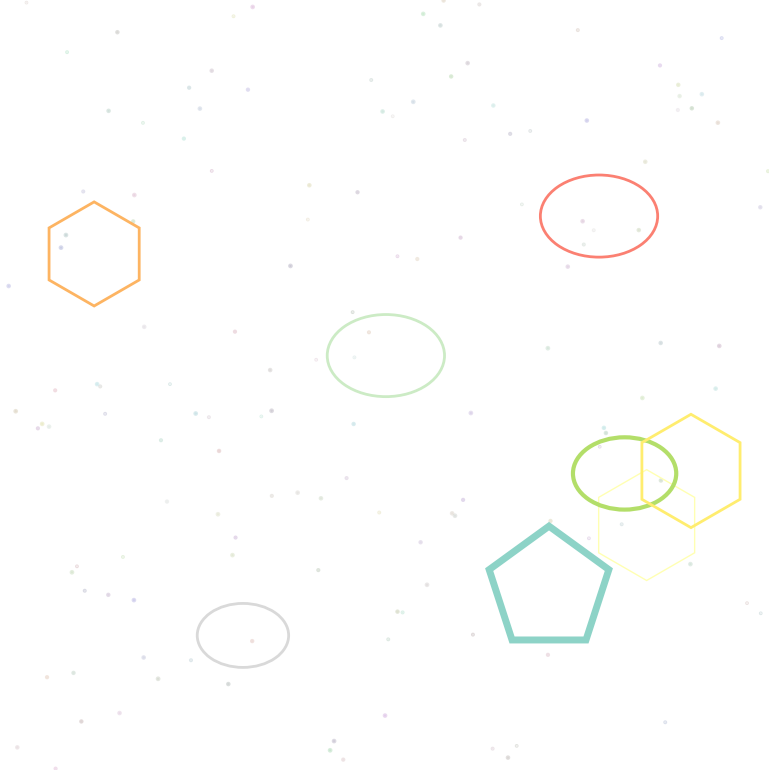[{"shape": "pentagon", "thickness": 2.5, "radius": 0.41, "center": [0.713, 0.235]}, {"shape": "hexagon", "thickness": 0.5, "radius": 0.36, "center": [0.84, 0.318]}, {"shape": "oval", "thickness": 1, "radius": 0.38, "center": [0.778, 0.719]}, {"shape": "hexagon", "thickness": 1, "radius": 0.34, "center": [0.122, 0.67]}, {"shape": "oval", "thickness": 1.5, "radius": 0.34, "center": [0.811, 0.385]}, {"shape": "oval", "thickness": 1, "radius": 0.3, "center": [0.316, 0.175]}, {"shape": "oval", "thickness": 1, "radius": 0.38, "center": [0.501, 0.538]}, {"shape": "hexagon", "thickness": 1, "radius": 0.37, "center": [0.897, 0.388]}]